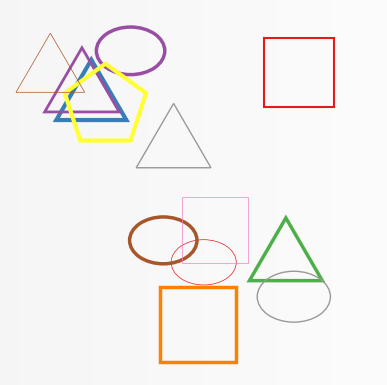[{"shape": "square", "thickness": 1.5, "radius": 0.45, "center": [0.772, 0.813]}, {"shape": "oval", "thickness": 0.5, "radius": 0.42, "center": [0.526, 0.319]}, {"shape": "triangle", "thickness": 3, "radius": 0.52, "center": [0.236, 0.74]}, {"shape": "triangle", "thickness": 2.5, "radius": 0.54, "center": [0.738, 0.325]}, {"shape": "oval", "thickness": 2.5, "radius": 0.44, "center": [0.337, 0.868]}, {"shape": "triangle", "thickness": 2, "radius": 0.56, "center": [0.211, 0.765]}, {"shape": "square", "thickness": 2.5, "radius": 0.49, "center": [0.512, 0.158]}, {"shape": "pentagon", "thickness": 3, "radius": 0.55, "center": [0.272, 0.724]}, {"shape": "triangle", "thickness": 0.5, "radius": 0.51, "center": [0.13, 0.811]}, {"shape": "oval", "thickness": 2.5, "radius": 0.43, "center": [0.421, 0.376]}, {"shape": "square", "thickness": 0.5, "radius": 0.42, "center": [0.555, 0.402]}, {"shape": "oval", "thickness": 1, "radius": 0.47, "center": [0.758, 0.229]}, {"shape": "triangle", "thickness": 1, "radius": 0.56, "center": [0.448, 0.62]}]